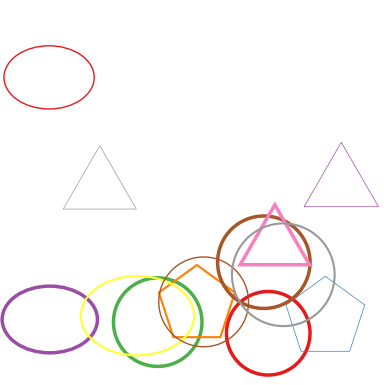[{"shape": "circle", "thickness": 2.5, "radius": 0.54, "center": [0.697, 0.134]}, {"shape": "oval", "thickness": 1, "radius": 0.59, "center": [0.128, 0.799]}, {"shape": "pentagon", "thickness": 0.5, "radius": 0.54, "center": [0.845, 0.175]}, {"shape": "circle", "thickness": 2.5, "radius": 0.57, "center": [0.41, 0.163]}, {"shape": "oval", "thickness": 2.5, "radius": 0.62, "center": [0.129, 0.17]}, {"shape": "triangle", "thickness": 0.5, "radius": 0.56, "center": [0.886, 0.519]}, {"shape": "pentagon", "thickness": 1.5, "radius": 0.52, "center": [0.511, 0.208]}, {"shape": "oval", "thickness": 1.5, "radius": 0.74, "center": [0.357, 0.18]}, {"shape": "circle", "thickness": 1, "radius": 0.58, "center": [0.529, 0.216]}, {"shape": "circle", "thickness": 2.5, "radius": 0.6, "center": [0.685, 0.319]}, {"shape": "triangle", "thickness": 2.5, "radius": 0.52, "center": [0.714, 0.364]}, {"shape": "circle", "thickness": 1.5, "radius": 0.67, "center": [0.736, 0.286]}, {"shape": "triangle", "thickness": 0.5, "radius": 0.55, "center": [0.259, 0.512]}]